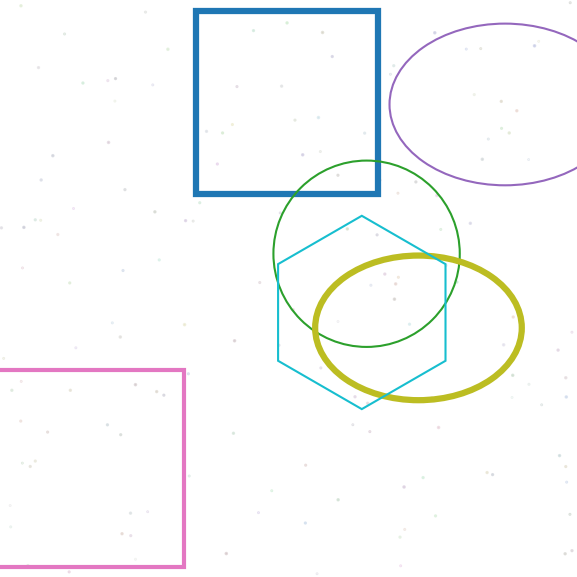[{"shape": "square", "thickness": 3, "radius": 0.79, "center": [0.497, 0.821]}, {"shape": "circle", "thickness": 1, "radius": 0.81, "center": [0.635, 0.56]}, {"shape": "oval", "thickness": 1, "radius": 1.0, "center": [0.874, 0.818]}, {"shape": "square", "thickness": 2, "radius": 0.85, "center": [0.148, 0.187]}, {"shape": "oval", "thickness": 3, "radius": 0.89, "center": [0.725, 0.431]}, {"shape": "hexagon", "thickness": 1, "radius": 0.84, "center": [0.626, 0.458]}]